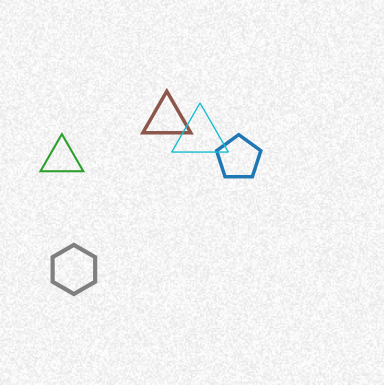[{"shape": "pentagon", "thickness": 2.5, "radius": 0.3, "center": [0.62, 0.59]}, {"shape": "triangle", "thickness": 1.5, "radius": 0.32, "center": [0.161, 0.587]}, {"shape": "triangle", "thickness": 2.5, "radius": 0.36, "center": [0.433, 0.691]}, {"shape": "hexagon", "thickness": 3, "radius": 0.32, "center": [0.192, 0.3]}, {"shape": "triangle", "thickness": 1, "radius": 0.42, "center": [0.52, 0.648]}]